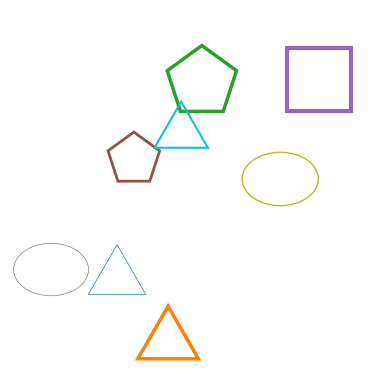[{"shape": "triangle", "thickness": 0.5, "radius": 0.43, "center": [0.304, 0.278]}, {"shape": "triangle", "thickness": 2.5, "radius": 0.45, "center": [0.437, 0.114]}, {"shape": "pentagon", "thickness": 2.5, "radius": 0.47, "center": [0.524, 0.787]}, {"shape": "square", "thickness": 3, "radius": 0.41, "center": [0.828, 0.793]}, {"shape": "pentagon", "thickness": 2, "radius": 0.35, "center": [0.348, 0.586]}, {"shape": "oval", "thickness": 0.5, "radius": 0.49, "center": [0.133, 0.3]}, {"shape": "oval", "thickness": 1, "radius": 0.5, "center": [0.728, 0.535]}, {"shape": "triangle", "thickness": 1.5, "radius": 0.4, "center": [0.471, 0.656]}]